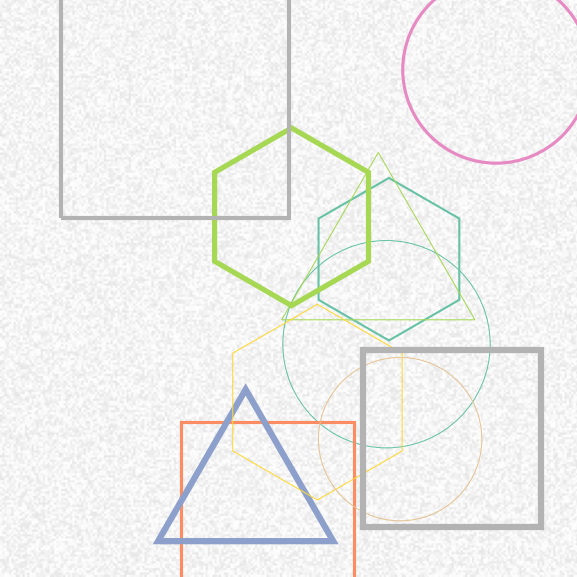[{"shape": "hexagon", "thickness": 1, "radius": 0.7, "center": [0.673, 0.55]}, {"shape": "circle", "thickness": 0.5, "radius": 0.9, "center": [0.669, 0.403]}, {"shape": "square", "thickness": 1.5, "radius": 0.75, "center": [0.463, 0.118]}, {"shape": "triangle", "thickness": 3, "radius": 0.88, "center": [0.425, 0.15]}, {"shape": "circle", "thickness": 1.5, "radius": 0.81, "center": [0.859, 0.878]}, {"shape": "hexagon", "thickness": 2.5, "radius": 0.77, "center": [0.505, 0.624]}, {"shape": "triangle", "thickness": 0.5, "radius": 0.97, "center": [0.655, 0.542]}, {"shape": "hexagon", "thickness": 0.5, "radius": 0.85, "center": [0.55, 0.303]}, {"shape": "circle", "thickness": 0.5, "radius": 0.71, "center": [0.693, 0.239]}, {"shape": "square", "thickness": 3, "radius": 0.77, "center": [0.783, 0.24]}, {"shape": "square", "thickness": 2, "radius": 0.99, "center": [0.303, 0.819]}]